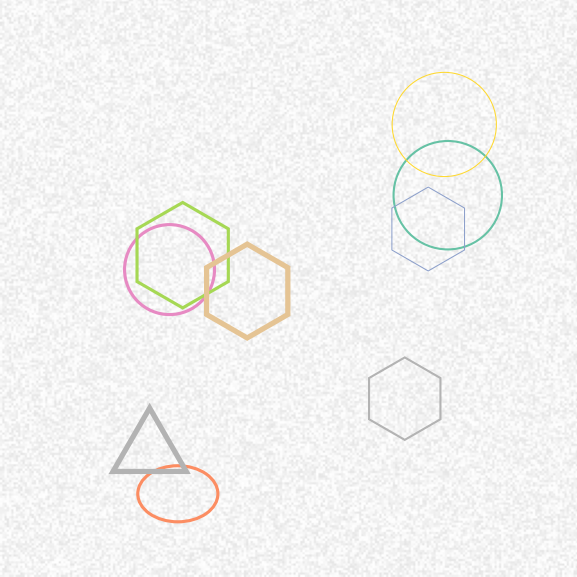[{"shape": "circle", "thickness": 1, "radius": 0.47, "center": [0.775, 0.661]}, {"shape": "oval", "thickness": 1.5, "radius": 0.35, "center": [0.308, 0.144]}, {"shape": "hexagon", "thickness": 0.5, "radius": 0.36, "center": [0.741, 0.603]}, {"shape": "circle", "thickness": 1.5, "radius": 0.39, "center": [0.294, 0.532]}, {"shape": "hexagon", "thickness": 1.5, "radius": 0.46, "center": [0.316, 0.557]}, {"shape": "circle", "thickness": 0.5, "radius": 0.45, "center": [0.769, 0.784]}, {"shape": "hexagon", "thickness": 2.5, "radius": 0.41, "center": [0.428, 0.495]}, {"shape": "triangle", "thickness": 2.5, "radius": 0.37, "center": [0.259, 0.219]}, {"shape": "hexagon", "thickness": 1, "radius": 0.36, "center": [0.701, 0.309]}]